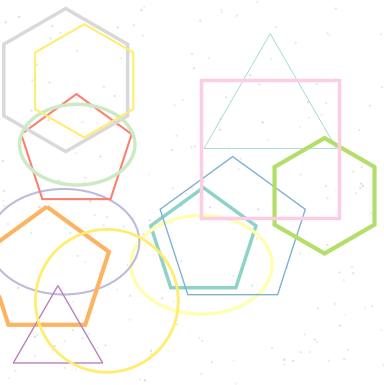[{"shape": "triangle", "thickness": 0.5, "radius": 0.99, "center": [0.702, 0.714]}, {"shape": "pentagon", "thickness": 2.5, "radius": 0.72, "center": [0.528, 0.369]}, {"shape": "oval", "thickness": 2.5, "radius": 0.92, "center": [0.524, 0.312]}, {"shape": "oval", "thickness": 1.5, "radius": 0.98, "center": [0.166, 0.372]}, {"shape": "pentagon", "thickness": 1.5, "radius": 0.75, "center": [0.199, 0.605]}, {"shape": "pentagon", "thickness": 1, "radius": 0.99, "center": [0.604, 0.395]}, {"shape": "pentagon", "thickness": 3, "radius": 0.85, "center": [0.122, 0.294]}, {"shape": "hexagon", "thickness": 3, "radius": 0.75, "center": [0.843, 0.491]}, {"shape": "square", "thickness": 2.5, "radius": 0.89, "center": [0.7, 0.613]}, {"shape": "hexagon", "thickness": 2.5, "radius": 0.93, "center": [0.171, 0.792]}, {"shape": "triangle", "thickness": 1, "radius": 0.67, "center": [0.151, 0.124]}, {"shape": "oval", "thickness": 2.5, "radius": 0.75, "center": [0.201, 0.624]}, {"shape": "hexagon", "thickness": 1.5, "radius": 0.74, "center": [0.219, 0.79]}, {"shape": "circle", "thickness": 2, "radius": 0.93, "center": [0.278, 0.219]}]